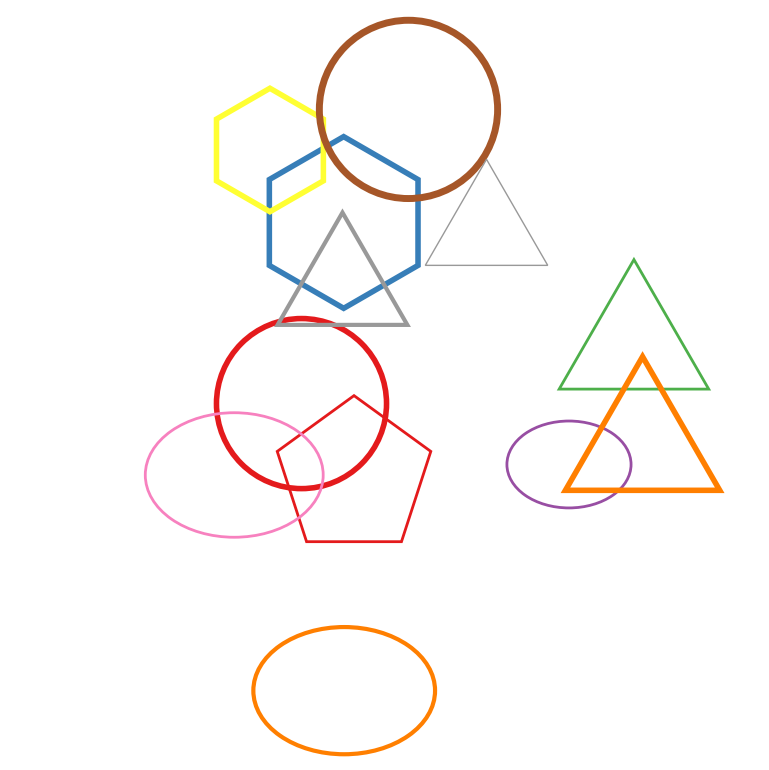[{"shape": "pentagon", "thickness": 1, "radius": 0.52, "center": [0.46, 0.381]}, {"shape": "circle", "thickness": 2, "radius": 0.55, "center": [0.392, 0.476]}, {"shape": "hexagon", "thickness": 2, "radius": 0.56, "center": [0.446, 0.711]}, {"shape": "triangle", "thickness": 1, "radius": 0.56, "center": [0.823, 0.551]}, {"shape": "oval", "thickness": 1, "radius": 0.4, "center": [0.739, 0.397]}, {"shape": "oval", "thickness": 1.5, "radius": 0.59, "center": [0.447, 0.103]}, {"shape": "triangle", "thickness": 2, "radius": 0.58, "center": [0.835, 0.421]}, {"shape": "hexagon", "thickness": 2, "radius": 0.4, "center": [0.351, 0.805]}, {"shape": "circle", "thickness": 2.5, "radius": 0.58, "center": [0.531, 0.858]}, {"shape": "oval", "thickness": 1, "radius": 0.58, "center": [0.304, 0.383]}, {"shape": "triangle", "thickness": 0.5, "radius": 0.46, "center": [0.632, 0.701]}, {"shape": "triangle", "thickness": 1.5, "radius": 0.49, "center": [0.445, 0.627]}]